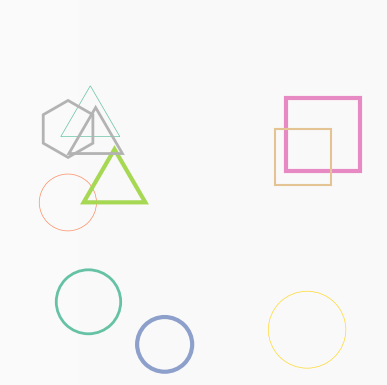[{"shape": "triangle", "thickness": 0.5, "radius": 0.44, "center": [0.233, 0.689]}, {"shape": "circle", "thickness": 2, "radius": 0.42, "center": [0.228, 0.216]}, {"shape": "circle", "thickness": 0.5, "radius": 0.37, "center": [0.175, 0.474]}, {"shape": "circle", "thickness": 3, "radius": 0.36, "center": [0.425, 0.106]}, {"shape": "square", "thickness": 3, "radius": 0.47, "center": [0.834, 0.65]}, {"shape": "triangle", "thickness": 3, "radius": 0.46, "center": [0.295, 0.52]}, {"shape": "circle", "thickness": 0.5, "radius": 0.5, "center": [0.793, 0.144]}, {"shape": "square", "thickness": 1.5, "radius": 0.36, "center": [0.781, 0.592]}, {"shape": "hexagon", "thickness": 2, "radius": 0.37, "center": [0.176, 0.665]}, {"shape": "triangle", "thickness": 2, "radius": 0.4, "center": [0.247, 0.641]}]